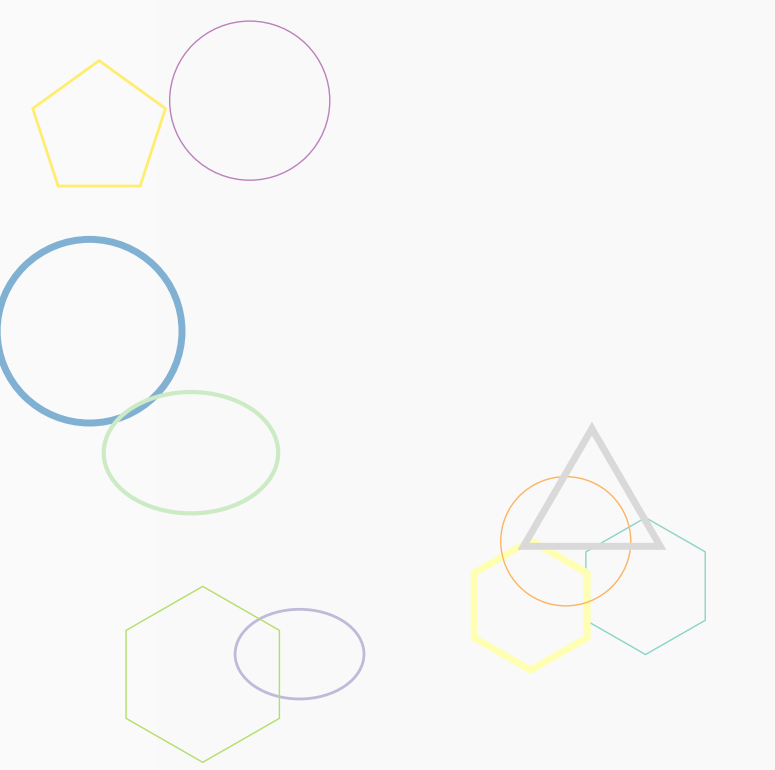[{"shape": "hexagon", "thickness": 0.5, "radius": 0.44, "center": [0.833, 0.239]}, {"shape": "hexagon", "thickness": 2.5, "radius": 0.42, "center": [0.685, 0.214]}, {"shape": "oval", "thickness": 1, "radius": 0.42, "center": [0.387, 0.15]}, {"shape": "circle", "thickness": 2.5, "radius": 0.6, "center": [0.116, 0.57]}, {"shape": "circle", "thickness": 0.5, "radius": 0.42, "center": [0.73, 0.297]}, {"shape": "hexagon", "thickness": 0.5, "radius": 0.57, "center": [0.262, 0.124]}, {"shape": "triangle", "thickness": 2.5, "radius": 0.51, "center": [0.764, 0.341]}, {"shape": "circle", "thickness": 0.5, "radius": 0.52, "center": [0.322, 0.869]}, {"shape": "oval", "thickness": 1.5, "radius": 0.56, "center": [0.246, 0.412]}, {"shape": "pentagon", "thickness": 1, "radius": 0.45, "center": [0.128, 0.831]}]